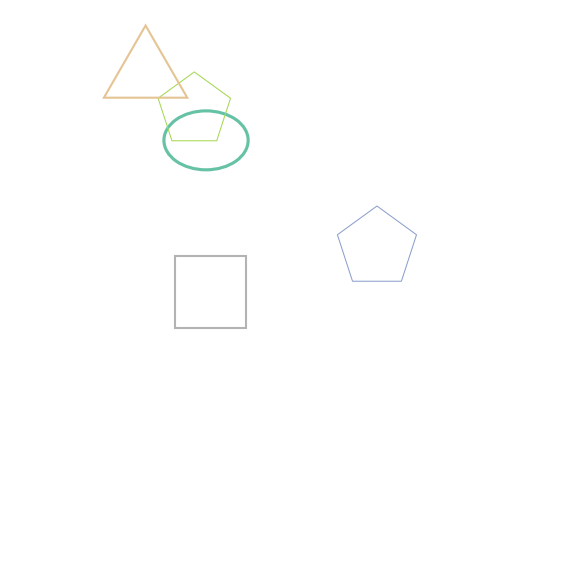[{"shape": "oval", "thickness": 1.5, "radius": 0.36, "center": [0.357, 0.756]}, {"shape": "pentagon", "thickness": 0.5, "radius": 0.36, "center": [0.653, 0.57]}, {"shape": "pentagon", "thickness": 0.5, "radius": 0.33, "center": [0.336, 0.809]}, {"shape": "triangle", "thickness": 1, "radius": 0.42, "center": [0.252, 0.872]}, {"shape": "square", "thickness": 1, "radius": 0.31, "center": [0.365, 0.494]}]